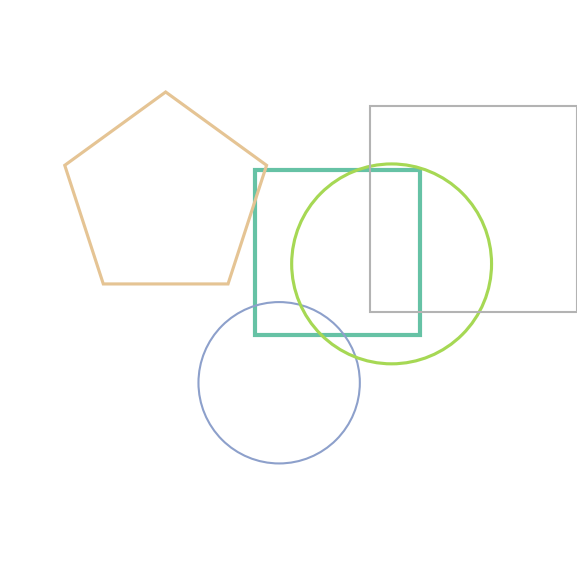[{"shape": "square", "thickness": 2, "radius": 0.71, "center": [0.584, 0.561]}, {"shape": "circle", "thickness": 1, "radius": 0.7, "center": [0.483, 0.336]}, {"shape": "circle", "thickness": 1.5, "radius": 0.87, "center": [0.678, 0.542]}, {"shape": "pentagon", "thickness": 1.5, "radius": 0.92, "center": [0.287, 0.656]}, {"shape": "square", "thickness": 1, "radius": 0.89, "center": [0.82, 0.637]}]